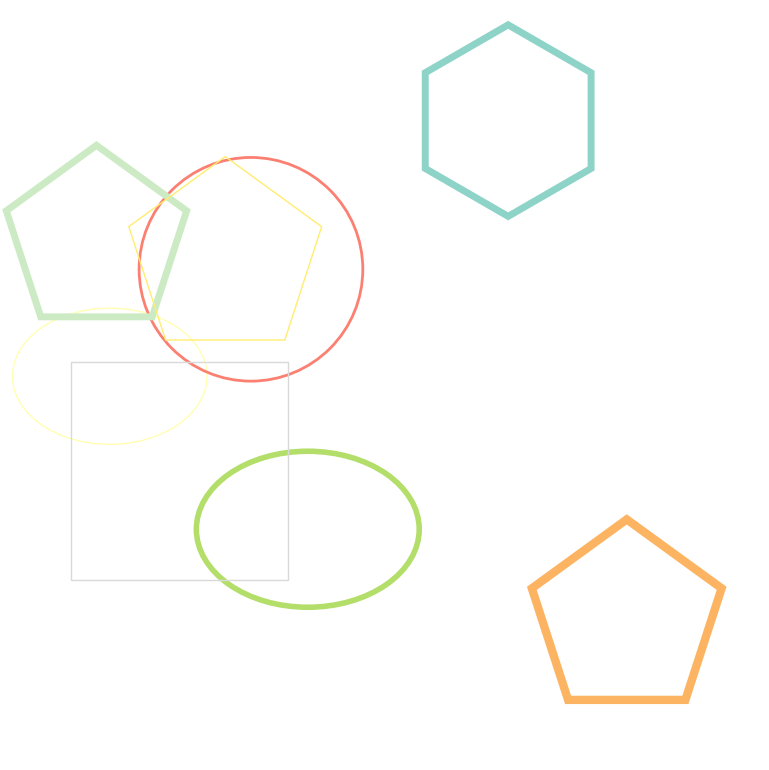[{"shape": "hexagon", "thickness": 2.5, "radius": 0.62, "center": [0.66, 0.843]}, {"shape": "oval", "thickness": 0.5, "radius": 0.63, "center": [0.142, 0.511]}, {"shape": "circle", "thickness": 1, "radius": 0.73, "center": [0.326, 0.65]}, {"shape": "pentagon", "thickness": 3, "radius": 0.65, "center": [0.814, 0.196]}, {"shape": "oval", "thickness": 2, "radius": 0.72, "center": [0.4, 0.313]}, {"shape": "square", "thickness": 0.5, "radius": 0.71, "center": [0.233, 0.388]}, {"shape": "pentagon", "thickness": 2.5, "radius": 0.62, "center": [0.125, 0.688]}, {"shape": "pentagon", "thickness": 0.5, "radius": 0.66, "center": [0.292, 0.665]}]